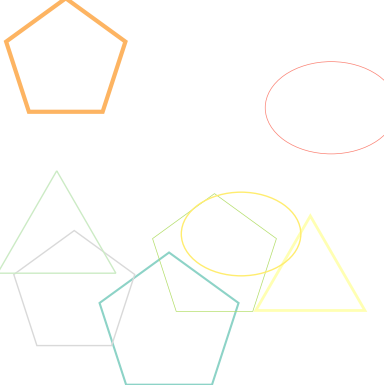[{"shape": "pentagon", "thickness": 1.5, "radius": 0.95, "center": [0.439, 0.154]}, {"shape": "triangle", "thickness": 2, "radius": 0.82, "center": [0.806, 0.275]}, {"shape": "oval", "thickness": 0.5, "radius": 0.86, "center": [0.86, 0.72]}, {"shape": "pentagon", "thickness": 3, "radius": 0.81, "center": [0.171, 0.841]}, {"shape": "pentagon", "thickness": 0.5, "radius": 0.85, "center": [0.557, 0.328]}, {"shape": "pentagon", "thickness": 1, "radius": 0.83, "center": [0.193, 0.236]}, {"shape": "triangle", "thickness": 1, "radius": 0.89, "center": [0.147, 0.379]}, {"shape": "oval", "thickness": 1, "radius": 0.78, "center": [0.626, 0.392]}]